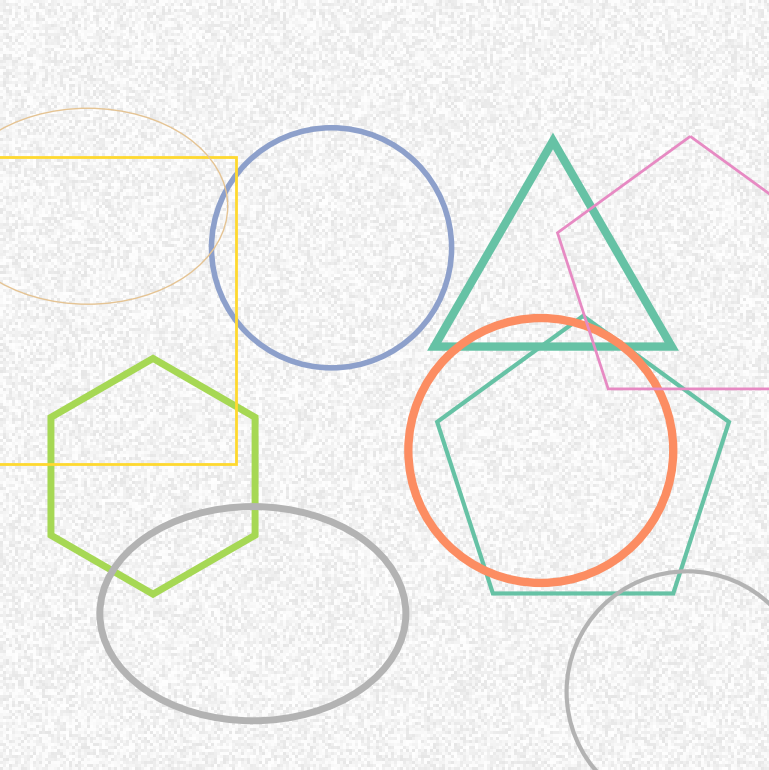[{"shape": "pentagon", "thickness": 1.5, "radius": 1.0, "center": [0.757, 0.39]}, {"shape": "triangle", "thickness": 3, "radius": 0.89, "center": [0.718, 0.639]}, {"shape": "circle", "thickness": 3, "radius": 0.86, "center": [0.702, 0.415]}, {"shape": "circle", "thickness": 2, "radius": 0.78, "center": [0.431, 0.678]}, {"shape": "pentagon", "thickness": 1, "radius": 0.91, "center": [0.896, 0.642]}, {"shape": "hexagon", "thickness": 2.5, "radius": 0.77, "center": [0.199, 0.381]}, {"shape": "square", "thickness": 1, "radius": 1.0, "center": [0.107, 0.596]}, {"shape": "oval", "thickness": 0.5, "radius": 0.91, "center": [0.114, 0.732]}, {"shape": "oval", "thickness": 2.5, "radius": 0.99, "center": [0.328, 0.203]}, {"shape": "circle", "thickness": 1.5, "radius": 0.78, "center": [0.892, 0.101]}]